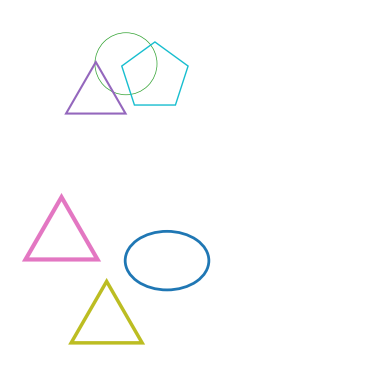[{"shape": "oval", "thickness": 2, "radius": 0.54, "center": [0.434, 0.323]}, {"shape": "circle", "thickness": 0.5, "radius": 0.4, "center": [0.327, 0.834]}, {"shape": "triangle", "thickness": 1.5, "radius": 0.45, "center": [0.249, 0.75]}, {"shape": "triangle", "thickness": 3, "radius": 0.54, "center": [0.16, 0.38]}, {"shape": "triangle", "thickness": 2.5, "radius": 0.53, "center": [0.277, 0.163]}, {"shape": "pentagon", "thickness": 1, "radius": 0.45, "center": [0.402, 0.8]}]